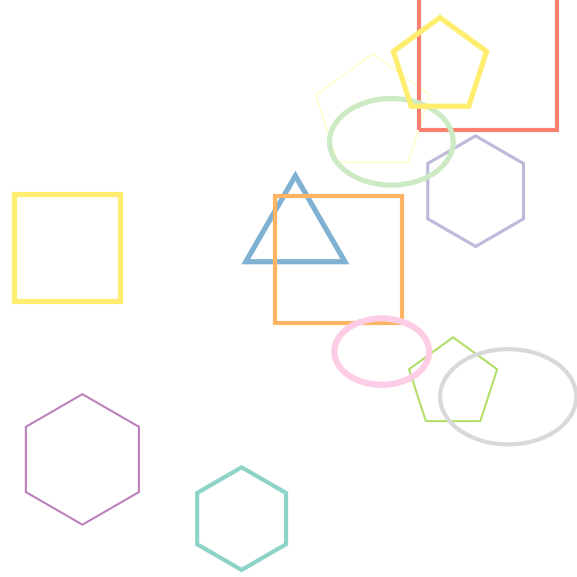[{"shape": "hexagon", "thickness": 2, "radius": 0.44, "center": [0.418, 0.101]}, {"shape": "pentagon", "thickness": 0.5, "radius": 0.52, "center": [0.646, 0.802]}, {"shape": "hexagon", "thickness": 1.5, "radius": 0.48, "center": [0.824, 0.668]}, {"shape": "square", "thickness": 2, "radius": 0.59, "center": [0.845, 0.893]}, {"shape": "triangle", "thickness": 2.5, "radius": 0.5, "center": [0.511, 0.596]}, {"shape": "square", "thickness": 2, "radius": 0.55, "center": [0.587, 0.549]}, {"shape": "pentagon", "thickness": 1, "radius": 0.4, "center": [0.785, 0.335]}, {"shape": "oval", "thickness": 3, "radius": 0.41, "center": [0.661, 0.39]}, {"shape": "oval", "thickness": 2, "radius": 0.59, "center": [0.88, 0.312]}, {"shape": "hexagon", "thickness": 1, "radius": 0.57, "center": [0.143, 0.204]}, {"shape": "oval", "thickness": 2.5, "radius": 0.54, "center": [0.678, 0.754]}, {"shape": "square", "thickness": 2.5, "radius": 0.46, "center": [0.116, 0.57]}, {"shape": "pentagon", "thickness": 2.5, "radius": 0.42, "center": [0.762, 0.884]}]